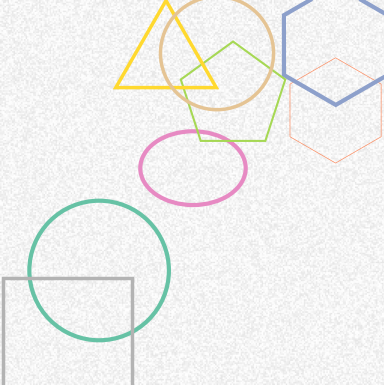[{"shape": "circle", "thickness": 3, "radius": 0.91, "center": [0.257, 0.297]}, {"shape": "hexagon", "thickness": 0.5, "radius": 0.68, "center": [0.872, 0.713]}, {"shape": "hexagon", "thickness": 3, "radius": 0.78, "center": [0.872, 0.883]}, {"shape": "oval", "thickness": 3, "radius": 0.68, "center": [0.501, 0.563]}, {"shape": "pentagon", "thickness": 1.5, "radius": 0.71, "center": [0.605, 0.749]}, {"shape": "triangle", "thickness": 2.5, "radius": 0.75, "center": [0.431, 0.848]}, {"shape": "circle", "thickness": 2.5, "radius": 0.73, "center": [0.564, 0.862]}, {"shape": "square", "thickness": 2.5, "radius": 0.83, "center": [0.175, 0.112]}]